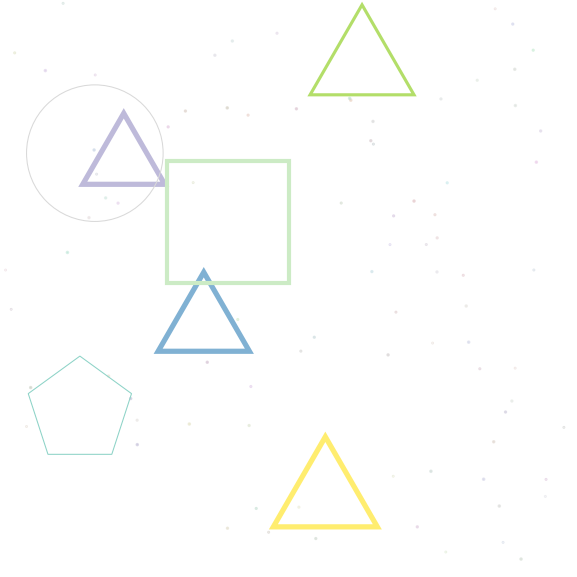[{"shape": "pentagon", "thickness": 0.5, "radius": 0.47, "center": [0.138, 0.288]}, {"shape": "triangle", "thickness": 2.5, "radius": 0.41, "center": [0.214, 0.721]}, {"shape": "triangle", "thickness": 2.5, "radius": 0.46, "center": [0.353, 0.437]}, {"shape": "triangle", "thickness": 1.5, "radius": 0.52, "center": [0.627, 0.887]}, {"shape": "circle", "thickness": 0.5, "radius": 0.59, "center": [0.164, 0.734]}, {"shape": "square", "thickness": 2, "radius": 0.53, "center": [0.395, 0.615]}, {"shape": "triangle", "thickness": 2.5, "radius": 0.52, "center": [0.563, 0.139]}]